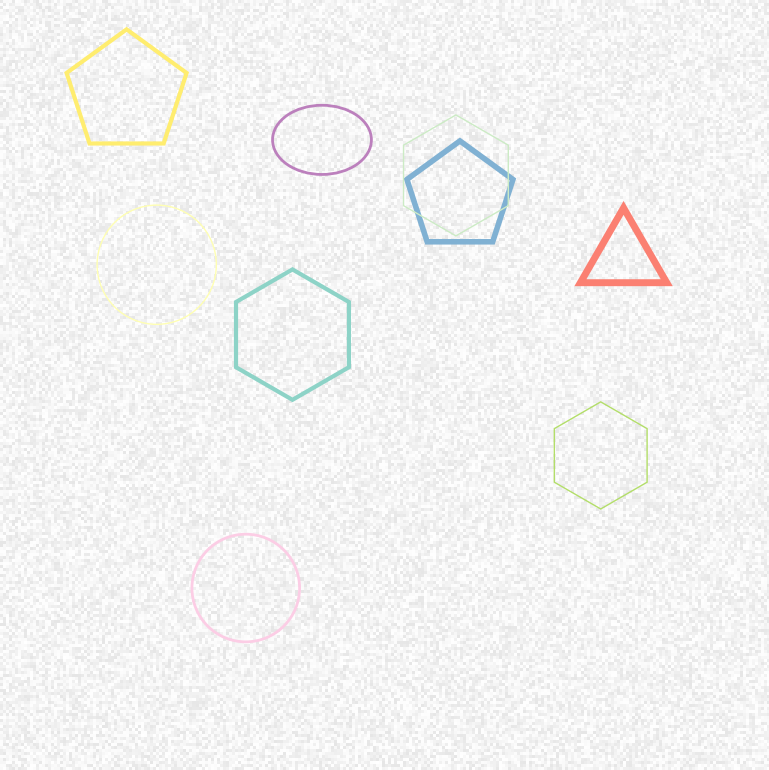[{"shape": "hexagon", "thickness": 1.5, "radius": 0.42, "center": [0.38, 0.565]}, {"shape": "circle", "thickness": 0.5, "radius": 0.39, "center": [0.204, 0.656]}, {"shape": "triangle", "thickness": 2.5, "radius": 0.32, "center": [0.81, 0.665]}, {"shape": "pentagon", "thickness": 2, "radius": 0.36, "center": [0.597, 0.745]}, {"shape": "hexagon", "thickness": 0.5, "radius": 0.35, "center": [0.78, 0.409]}, {"shape": "circle", "thickness": 1, "radius": 0.35, "center": [0.319, 0.236]}, {"shape": "oval", "thickness": 1, "radius": 0.32, "center": [0.418, 0.818]}, {"shape": "hexagon", "thickness": 0.5, "radius": 0.39, "center": [0.592, 0.772]}, {"shape": "pentagon", "thickness": 1.5, "radius": 0.41, "center": [0.164, 0.88]}]